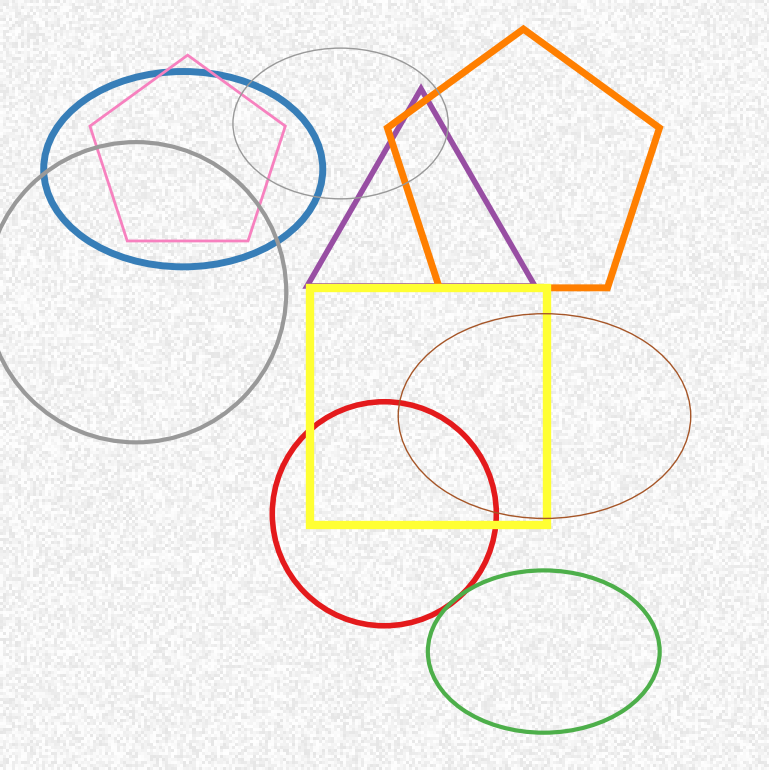[{"shape": "circle", "thickness": 2, "radius": 0.73, "center": [0.499, 0.333]}, {"shape": "oval", "thickness": 2.5, "radius": 0.91, "center": [0.238, 0.78]}, {"shape": "oval", "thickness": 1.5, "radius": 0.75, "center": [0.706, 0.154]}, {"shape": "triangle", "thickness": 2, "radius": 0.85, "center": [0.547, 0.714]}, {"shape": "pentagon", "thickness": 2.5, "radius": 0.93, "center": [0.68, 0.776]}, {"shape": "square", "thickness": 3, "radius": 0.77, "center": [0.557, 0.472]}, {"shape": "oval", "thickness": 0.5, "radius": 0.95, "center": [0.707, 0.46]}, {"shape": "pentagon", "thickness": 1, "radius": 0.67, "center": [0.244, 0.795]}, {"shape": "circle", "thickness": 1.5, "radius": 0.97, "center": [0.177, 0.62]}, {"shape": "oval", "thickness": 0.5, "radius": 0.7, "center": [0.442, 0.84]}]